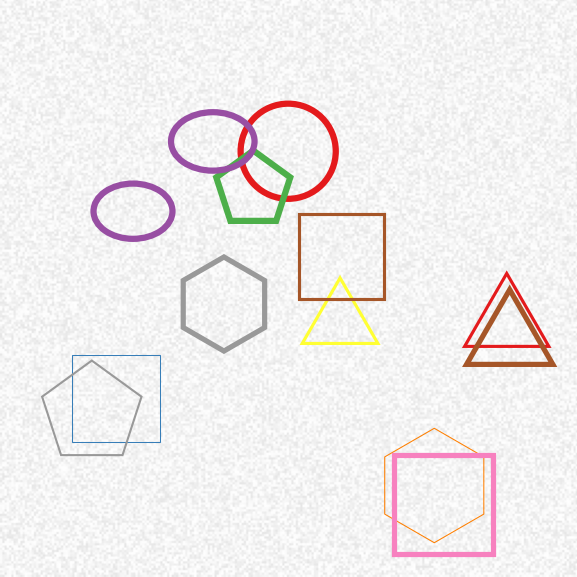[{"shape": "circle", "thickness": 3, "radius": 0.41, "center": [0.499, 0.737]}, {"shape": "triangle", "thickness": 1.5, "radius": 0.42, "center": [0.877, 0.441]}, {"shape": "square", "thickness": 0.5, "radius": 0.38, "center": [0.201, 0.308]}, {"shape": "pentagon", "thickness": 3, "radius": 0.34, "center": [0.439, 0.671]}, {"shape": "oval", "thickness": 3, "radius": 0.34, "center": [0.23, 0.633]}, {"shape": "oval", "thickness": 3, "radius": 0.36, "center": [0.368, 0.754]}, {"shape": "hexagon", "thickness": 0.5, "radius": 0.5, "center": [0.752, 0.158]}, {"shape": "triangle", "thickness": 1.5, "radius": 0.38, "center": [0.589, 0.442]}, {"shape": "square", "thickness": 1.5, "radius": 0.37, "center": [0.592, 0.555]}, {"shape": "triangle", "thickness": 2.5, "radius": 0.43, "center": [0.883, 0.411]}, {"shape": "square", "thickness": 2.5, "radius": 0.43, "center": [0.768, 0.126]}, {"shape": "hexagon", "thickness": 2.5, "radius": 0.41, "center": [0.388, 0.473]}, {"shape": "pentagon", "thickness": 1, "radius": 0.45, "center": [0.159, 0.284]}]